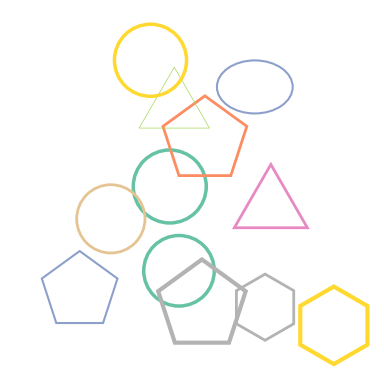[{"shape": "circle", "thickness": 2.5, "radius": 0.46, "center": [0.465, 0.297]}, {"shape": "circle", "thickness": 2.5, "radius": 0.47, "center": [0.441, 0.516]}, {"shape": "pentagon", "thickness": 2, "radius": 0.57, "center": [0.532, 0.637]}, {"shape": "pentagon", "thickness": 1.5, "radius": 0.52, "center": [0.207, 0.245]}, {"shape": "oval", "thickness": 1.5, "radius": 0.49, "center": [0.662, 0.774]}, {"shape": "triangle", "thickness": 2, "radius": 0.55, "center": [0.704, 0.463]}, {"shape": "triangle", "thickness": 0.5, "radius": 0.53, "center": [0.453, 0.72]}, {"shape": "hexagon", "thickness": 3, "radius": 0.5, "center": [0.867, 0.155]}, {"shape": "circle", "thickness": 2.5, "radius": 0.47, "center": [0.391, 0.843]}, {"shape": "circle", "thickness": 2, "radius": 0.44, "center": [0.288, 0.432]}, {"shape": "hexagon", "thickness": 2, "radius": 0.43, "center": [0.689, 0.202]}, {"shape": "pentagon", "thickness": 3, "radius": 0.6, "center": [0.525, 0.207]}]